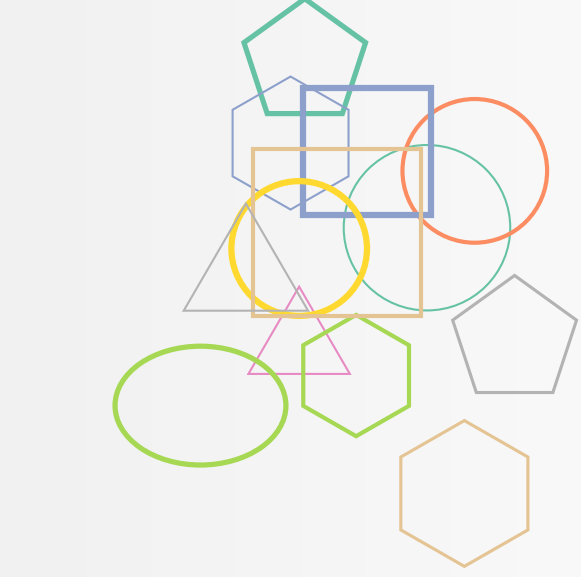[{"shape": "circle", "thickness": 1, "radius": 0.72, "center": [0.735, 0.605]}, {"shape": "pentagon", "thickness": 2.5, "radius": 0.55, "center": [0.524, 0.891]}, {"shape": "circle", "thickness": 2, "radius": 0.62, "center": [0.817, 0.703]}, {"shape": "square", "thickness": 3, "radius": 0.55, "center": [0.632, 0.737]}, {"shape": "hexagon", "thickness": 1, "radius": 0.58, "center": [0.5, 0.751]}, {"shape": "triangle", "thickness": 1, "radius": 0.5, "center": [0.515, 0.402]}, {"shape": "oval", "thickness": 2.5, "radius": 0.73, "center": [0.345, 0.297]}, {"shape": "hexagon", "thickness": 2, "radius": 0.53, "center": [0.613, 0.349]}, {"shape": "circle", "thickness": 3, "radius": 0.58, "center": [0.515, 0.569]}, {"shape": "square", "thickness": 2, "radius": 0.72, "center": [0.58, 0.596]}, {"shape": "hexagon", "thickness": 1.5, "radius": 0.63, "center": [0.799, 0.145]}, {"shape": "pentagon", "thickness": 1.5, "radius": 0.56, "center": [0.885, 0.41]}, {"shape": "triangle", "thickness": 1, "radius": 0.62, "center": [0.423, 0.523]}]